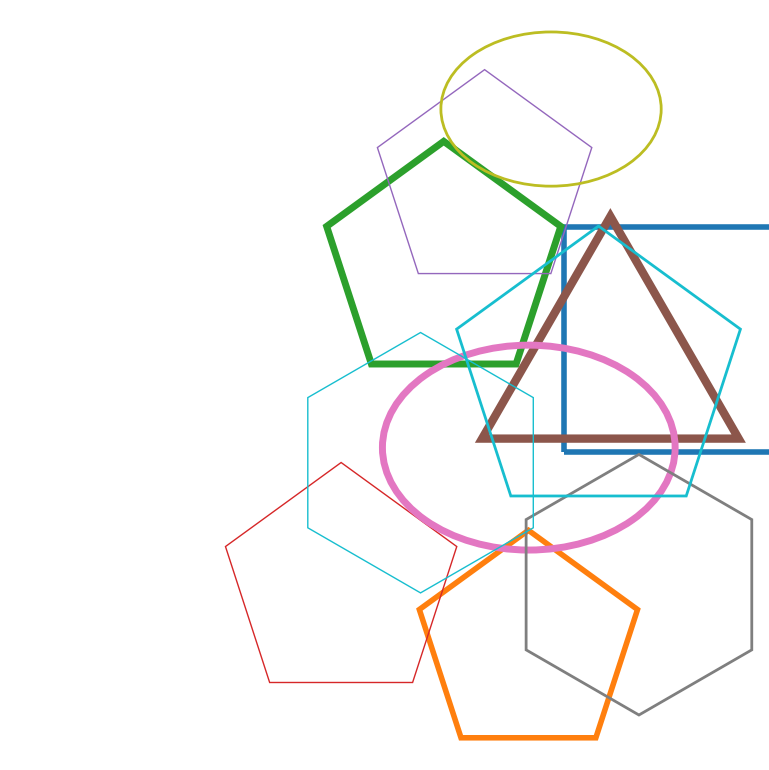[{"shape": "square", "thickness": 2, "radius": 0.73, "center": [0.879, 0.559]}, {"shape": "pentagon", "thickness": 2, "radius": 0.74, "center": [0.686, 0.162]}, {"shape": "pentagon", "thickness": 2.5, "radius": 0.8, "center": [0.576, 0.657]}, {"shape": "pentagon", "thickness": 0.5, "radius": 0.79, "center": [0.443, 0.241]}, {"shape": "pentagon", "thickness": 0.5, "radius": 0.73, "center": [0.629, 0.763]}, {"shape": "triangle", "thickness": 3, "radius": 0.96, "center": [0.793, 0.527]}, {"shape": "oval", "thickness": 2.5, "radius": 0.95, "center": [0.687, 0.419]}, {"shape": "hexagon", "thickness": 1, "radius": 0.85, "center": [0.83, 0.241]}, {"shape": "oval", "thickness": 1, "radius": 0.72, "center": [0.716, 0.858]}, {"shape": "hexagon", "thickness": 0.5, "radius": 0.85, "center": [0.546, 0.399]}, {"shape": "pentagon", "thickness": 1, "radius": 0.97, "center": [0.777, 0.513]}]